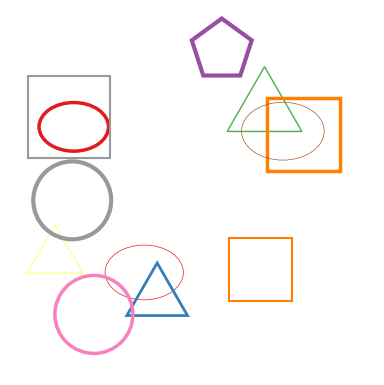[{"shape": "oval", "thickness": 0.5, "radius": 0.51, "center": [0.375, 0.292]}, {"shape": "oval", "thickness": 2.5, "radius": 0.45, "center": [0.192, 0.671]}, {"shape": "triangle", "thickness": 2, "radius": 0.46, "center": [0.408, 0.226]}, {"shape": "triangle", "thickness": 1, "radius": 0.56, "center": [0.687, 0.715]}, {"shape": "pentagon", "thickness": 3, "radius": 0.41, "center": [0.576, 0.87]}, {"shape": "square", "thickness": 2.5, "radius": 0.48, "center": [0.787, 0.651]}, {"shape": "square", "thickness": 1.5, "radius": 0.41, "center": [0.677, 0.299]}, {"shape": "triangle", "thickness": 0.5, "radius": 0.42, "center": [0.143, 0.332]}, {"shape": "oval", "thickness": 0.5, "radius": 0.54, "center": [0.735, 0.659]}, {"shape": "circle", "thickness": 2.5, "radius": 0.51, "center": [0.244, 0.183]}, {"shape": "circle", "thickness": 3, "radius": 0.51, "center": [0.188, 0.48]}, {"shape": "square", "thickness": 1.5, "radius": 0.53, "center": [0.178, 0.697]}]